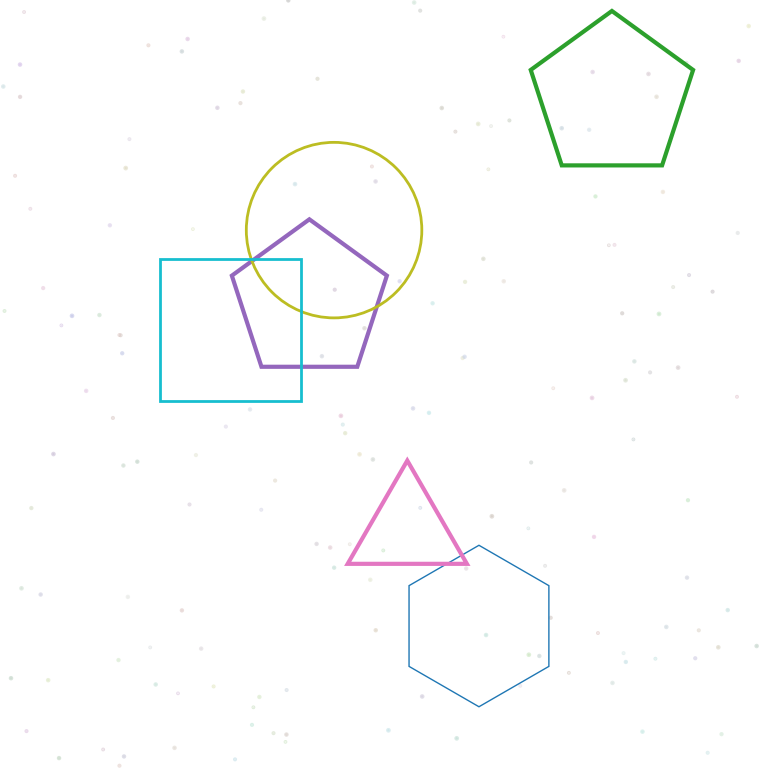[{"shape": "hexagon", "thickness": 0.5, "radius": 0.52, "center": [0.622, 0.187]}, {"shape": "pentagon", "thickness": 1.5, "radius": 0.55, "center": [0.795, 0.875]}, {"shape": "pentagon", "thickness": 1.5, "radius": 0.53, "center": [0.402, 0.609]}, {"shape": "triangle", "thickness": 1.5, "radius": 0.45, "center": [0.529, 0.312]}, {"shape": "circle", "thickness": 1, "radius": 0.57, "center": [0.434, 0.701]}, {"shape": "square", "thickness": 1, "radius": 0.46, "center": [0.299, 0.571]}]